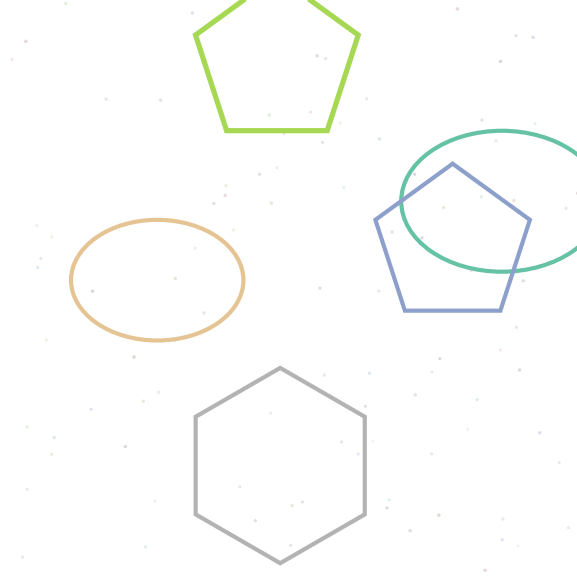[{"shape": "oval", "thickness": 2, "radius": 0.87, "center": [0.869, 0.651]}, {"shape": "pentagon", "thickness": 2, "radius": 0.7, "center": [0.784, 0.575]}, {"shape": "pentagon", "thickness": 2.5, "radius": 0.74, "center": [0.479, 0.893]}, {"shape": "oval", "thickness": 2, "radius": 0.75, "center": [0.272, 0.514]}, {"shape": "hexagon", "thickness": 2, "radius": 0.85, "center": [0.485, 0.193]}]